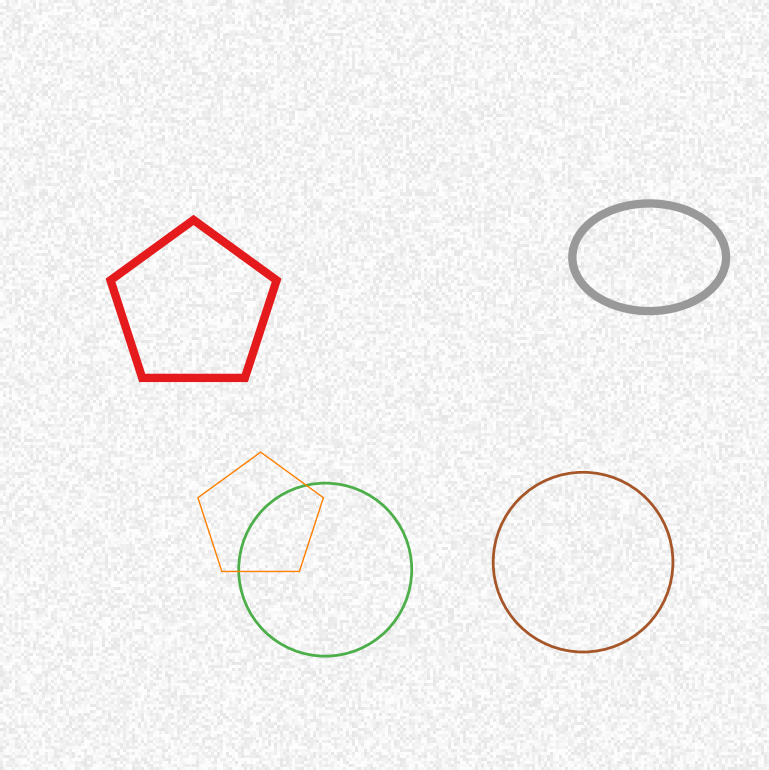[{"shape": "pentagon", "thickness": 3, "radius": 0.57, "center": [0.251, 0.601]}, {"shape": "circle", "thickness": 1, "radius": 0.56, "center": [0.422, 0.26]}, {"shape": "pentagon", "thickness": 0.5, "radius": 0.43, "center": [0.338, 0.327]}, {"shape": "circle", "thickness": 1, "radius": 0.58, "center": [0.757, 0.27]}, {"shape": "oval", "thickness": 3, "radius": 0.5, "center": [0.843, 0.666]}]